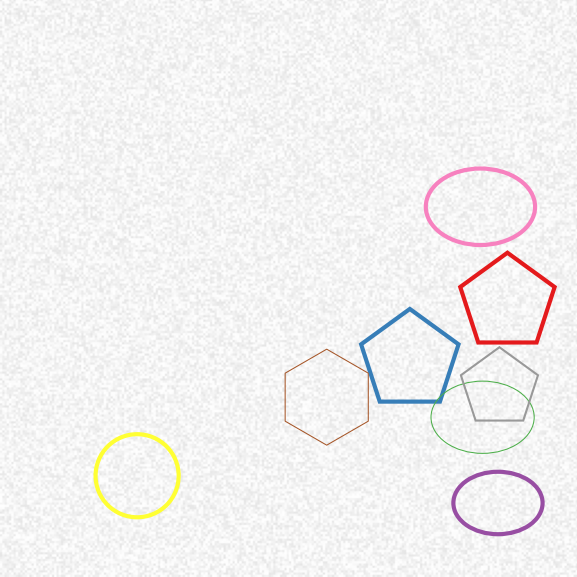[{"shape": "pentagon", "thickness": 2, "radius": 0.43, "center": [0.879, 0.476]}, {"shape": "pentagon", "thickness": 2, "radius": 0.44, "center": [0.71, 0.375]}, {"shape": "oval", "thickness": 0.5, "radius": 0.45, "center": [0.836, 0.277]}, {"shape": "oval", "thickness": 2, "radius": 0.39, "center": [0.862, 0.128]}, {"shape": "circle", "thickness": 2, "radius": 0.36, "center": [0.237, 0.175]}, {"shape": "hexagon", "thickness": 0.5, "radius": 0.42, "center": [0.566, 0.311]}, {"shape": "oval", "thickness": 2, "radius": 0.47, "center": [0.832, 0.641]}, {"shape": "pentagon", "thickness": 1, "radius": 0.35, "center": [0.865, 0.328]}]